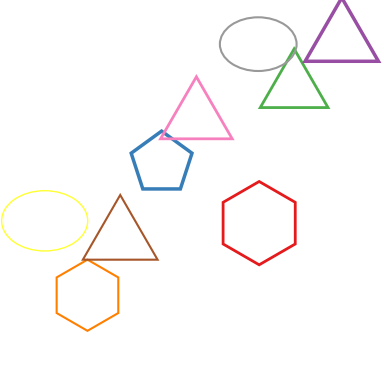[{"shape": "hexagon", "thickness": 2, "radius": 0.54, "center": [0.673, 0.42]}, {"shape": "pentagon", "thickness": 2.5, "radius": 0.42, "center": [0.42, 0.576]}, {"shape": "triangle", "thickness": 2, "radius": 0.51, "center": [0.764, 0.771]}, {"shape": "triangle", "thickness": 2.5, "radius": 0.55, "center": [0.888, 0.896]}, {"shape": "hexagon", "thickness": 1.5, "radius": 0.46, "center": [0.227, 0.233]}, {"shape": "oval", "thickness": 1, "radius": 0.56, "center": [0.116, 0.426]}, {"shape": "triangle", "thickness": 1.5, "radius": 0.56, "center": [0.312, 0.382]}, {"shape": "triangle", "thickness": 2, "radius": 0.54, "center": [0.51, 0.693]}, {"shape": "oval", "thickness": 1.5, "radius": 0.5, "center": [0.671, 0.885]}]